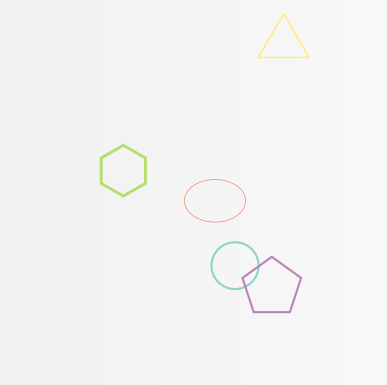[{"shape": "circle", "thickness": 1.5, "radius": 0.3, "center": [0.606, 0.31]}, {"shape": "oval", "thickness": 0.5, "radius": 0.4, "center": [0.555, 0.479]}, {"shape": "hexagon", "thickness": 2, "radius": 0.33, "center": [0.318, 0.557]}, {"shape": "pentagon", "thickness": 1.5, "radius": 0.4, "center": [0.701, 0.254]}, {"shape": "triangle", "thickness": 1, "radius": 0.38, "center": [0.732, 0.889]}]